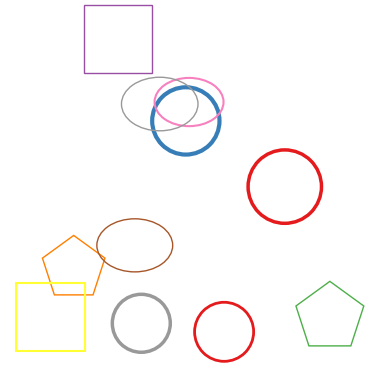[{"shape": "circle", "thickness": 2, "radius": 0.38, "center": [0.582, 0.138]}, {"shape": "circle", "thickness": 2.5, "radius": 0.48, "center": [0.74, 0.515]}, {"shape": "circle", "thickness": 3, "radius": 0.44, "center": [0.483, 0.686]}, {"shape": "pentagon", "thickness": 1, "radius": 0.46, "center": [0.857, 0.177]}, {"shape": "square", "thickness": 1, "radius": 0.44, "center": [0.306, 0.898]}, {"shape": "pentagon", "thickness": 1, "radius": 0.43, "center": [0.191, 0.303]}, {"shape": "square", "thickness": 1.5, "radius": 0.44, "center": [0.131, 0.177]}, {"shape": "oval", "thickness": 1, "radius": 0.49, "center": [0.35, 0.363]}, {"shape": "oval", "thickness": 1.5, "radius": 0.45, "center": [0.491, 0.735]}, {"shape": "circle", "thickness": 2.5, "radius": 0.38, "center": [0.367, 0.16]}, {"shape": "oval", "thickness": 1, "radius": 0.5, "center": [0.415, 0.73]}]